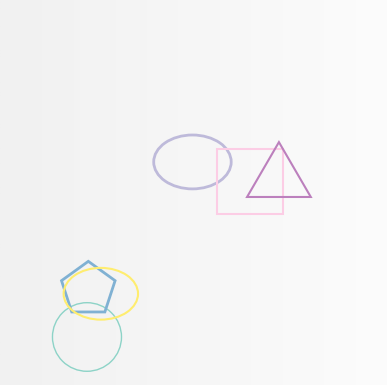[{"shape": "circle", "thickness": 1, "radius": 0.45, "center": [0.224, 0.125]}, {"shape": "oval", "thickness": 2, "radius": 0.5, "center": [0.497, 0.579]}, {"shape": "pentagon", "thickness": 2, "radius": 0.36, "center": [0.228, 0.249]}, {"shape": "square", "thickness": 1.5, "radius": 0.42, "center": [0.645, 0.529]}, {"shape": "triangle", "thickness": 1.5, "radius": 0.47, "center": [0.72, 0.536]}, {"shape": "oval", "thickness": 1.5, "radius": 0.48, "center": [0.26, 0.237]}]